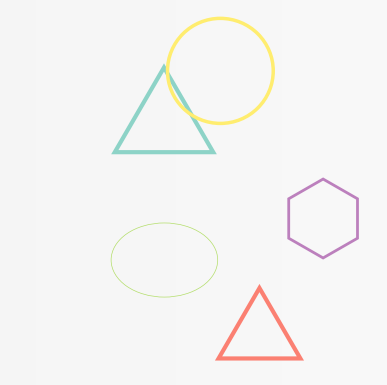[{"shape": "triangle", "thickness": 3, "radius": 0.73, "center": [0.423, 0.678]}, {"shape": "triangle", "thickness": 3, "radius": 0.61, "center": [0.67, 0.13]}, {"shape": "oval", "thickness": 0.5, "radius": 0.69, "center": [0.424, 0.325]}, {"shape": "hexagon", "thickness": 2, "radius": 0.51, "center": [0.834, 0.432]}, {"shape": "circle", "thickness": 2.5, "radius": 0.68, "center": [0.569, 0.816]}]